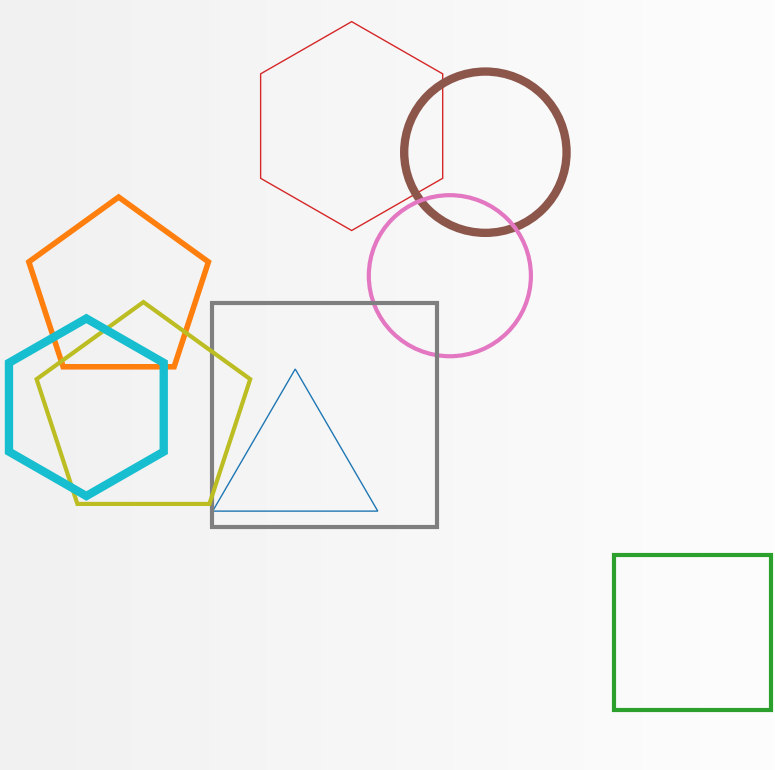[{"shape": "triangle", "thickness": 0.5, "radius": 0.62, "center": [0.381, 0.398]}, {"shape": "pentagon", "thickness": 2, "radius": 0.61, "center": [0.153, 0.622]}, {"shape": "square", "thickness": 1.5, "radius": 0.5, "center": [0.894, 0.178]}, {"shape": "hexagon", "thickness": 0.5, "radius": 0.68, "center": [0.454, 0.836]}, {"shape": "circle", "thickness": 3, "radius": 0.52, "center": [0.626, 0.802]}, {"shape": "circle", "thickness": 1.5, "radius": 0.52, "center": [0.58, 0.642]}, {"shape": "square", "thickness": 1.5, "radius": 0.73, "center": [0.419, 0.461]}, {"shape": "pentagon", "thickness": 1.5, "radius": 0.72, "center": [0.185, 0.463]}, {"shape": "hexagon", "thickness": 3, "radius": 0.58, "center": [0.111, 0.471]}]